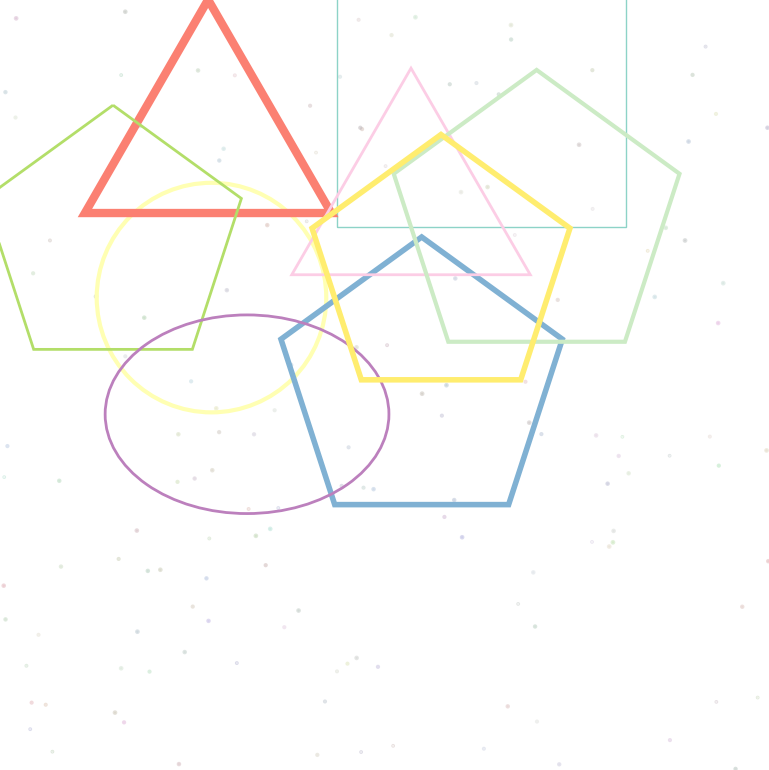[{"shape": "square", "thickness": 0.5, "radius": 0.94, "center": [0.625, 0.893]}, {"shape": "circle", "thickness": 1.5, "radius": 0.75, "center": [0.275, 0.614]}, {"shape": "triangle", "thickness": 3, "radius": 0.92, "center": [0.27, 0.816]}, {"shape": "pentagon", "thickness": 2, "radius": 0.96, "center": [0.548, 0.5]}, {"shape": "pentagon", "thickness": 1, "radius": 0.88, "center": [0.147, 0.688]}, {"shape": "triangle", "thickness": 1, "radius": 0.89, "center": [0.534, 0.733]}, {"shape": "oval", "thickness": 1, "radius": 0.92, "center": [0.321, 0.462]}, {"shape": "pentagon", "thickness": 1.5, "radius": 0.98, "center": [0.697, 0.714]}, {"shape": "pentagon", "thickness": 2, "radius": 0.88, "center": [0.573, 0.649]}]